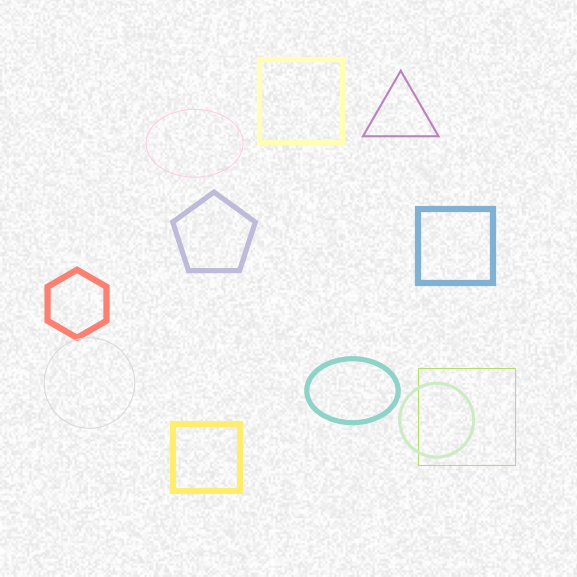[{"shape": "oval", "thickness": 2.5, "radius": 0.4, "center": [0.61, 0.323]}, {"shape": "square", "thickness": 2.5, "radius": 0.36, "center": [0.521, 0.825]}, {"shape": "pentagon", "thickness": 2.5, "radius": 0.38, "center": [0.371, 0.591]}, {"shape": "hexagon", "thickness": 3, "radius": 0.29, "center": [0.133, 0.473]}, {"shape": "square", "thickness": 3, "radius": 0.32, "center": [0.789, 0.573]}, {"shape": "square", "thickness": 0.5, "radius": 0.42, "center": [0.807, 0.278]}, {"shape": "oval", "thickness": 0.5, "radius": 0.42, "center": [0.337, 0.751]}, {"shape": "circle", "thickness": 0.5, "radius": 0.39, "center": [0.155, 0.336]}, {"shape": "triangle", "thickness": 1, "radius": 0.38, "center": [0.694, 0.801]}, {"shape": "circle", "thickness": 1.5, "radius": 0.32, "center": [0.756, 0.272]}, {"shape": "square", "thickness": 3, "radius": 0.29, "center": [0.358, 0.207]}]